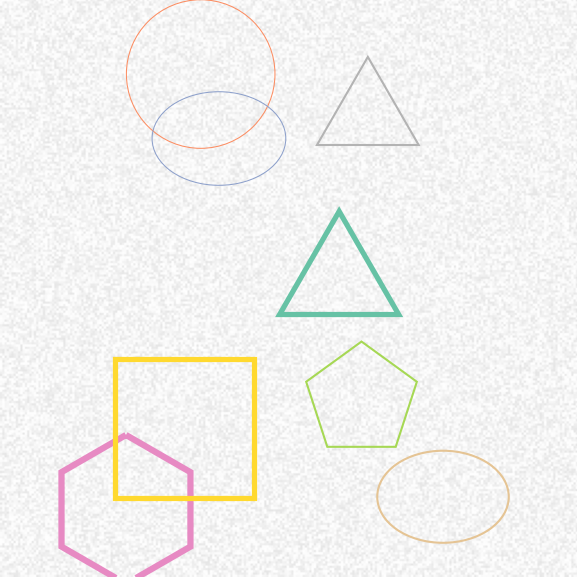[{"shape": "triangle", "thickness": 2.5, "radius": 0.6, "center": [0.587, 0.514]}, {"shape": "circle", "thickness": 0.5, "radius": 0.64, "center": [0.348, 0.871]}, {"shape": "oval", "thickness": 0.5, "radius": 0.58, "center": [0.379, 0.759]}, {"shape": "hexagon", "thickness": 3, "radius": 0.64, "center": [0.218, 0.117]}, {"shape": "pentagon", "thickness": 1, "radius": 0.5, "center": [0.626, 0.307]}, {"shape": "square", "thickness": 2.5, "radius": 0.6, "center": [0.32, 0.257]}, {"shape": "oval", "thickness": 1, "radius": 0.57, "center": [0.767, 0.139]}, {"shape": "triangle", "thickness": 1, "radius": 0.51, "center": [0.637, 0.799]}]